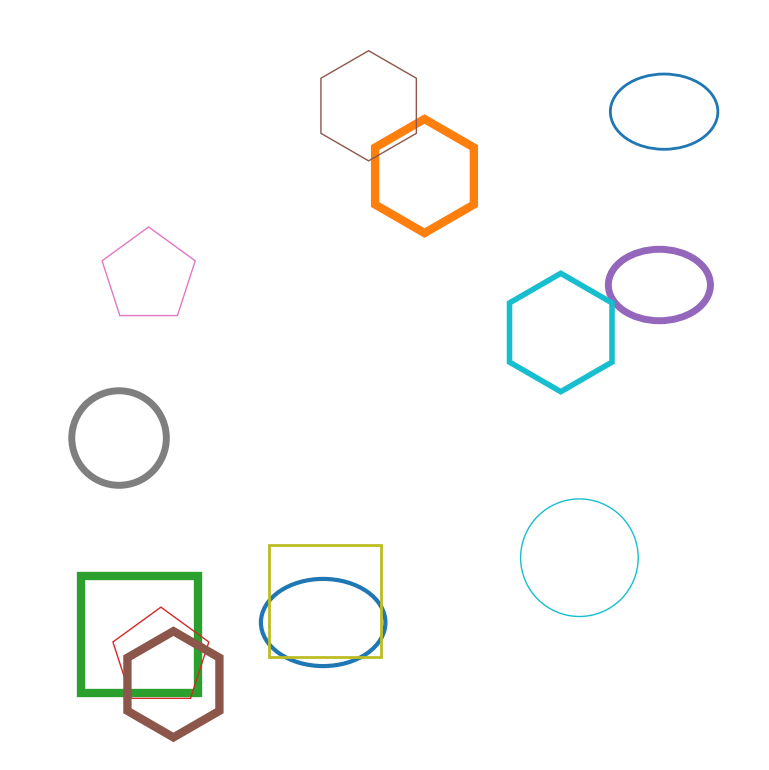[{"shape": "oval", "thickness": 1, "radius": 0.35, "center": [0.862, 0.855]}, {"shape": "oval", "thickness": 1.5, "radius": 0.4, "center": [0.42, 0.192]}, {"shape": "hexagon", "thickness": 3, "radius": 0.37, "center": [0.551, 0.771]}, {"shape": "square", "thickness": 3, "radius": 0.38, "center": [0.181, 0.176]}, {"shape": "pentagon", "thickness": 0.5, "radius": 0.33, "center": [0.209, 0.146]}, {"shape": "oval", "thickness": 2.5, "radius": 0.33, "center": [0.856, 0.63]}, {"shape": "hexagon", "thickness": 3, "radius": 0.34, "center": [0.225, 0.111]}, {"shape": "hexagon", "thickness": 0.5, "radius": 0.36, "center": [0.479, 0.863]}, {"shape": "pentagon", "thickness": 0.5, "radius": 0.32, "center": [0.193, 0.642]}, {"shape": "circle", "thickness": 2.5, "radius": 0.31, "center": [0.155, 0.431]}, {"shape": "square", "thickness": 1, "radius": 0.36, "center": [0.422, 0.22]}, {"shape": "hexagon", "thickness": 2, "radius": 0.38, "center": [0.728, 0.568]}, {"shape": "circle", "thickness": 0.5, "radius": 0.38, "center": [0.752, 0.276]}]